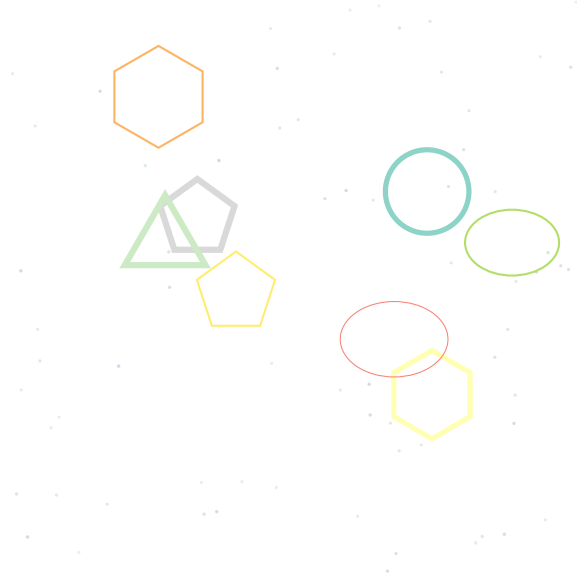[{"shape": "circle", "thickness": 2.5, "radius": 0.36, "center": [0.74, 0.668]}, {"shape": "hexagon", "thickness": 2.5, "radius": 0.38, "center": [0.748, 0.316]}, {"shape": "oval", "thickness": 0.5, "radius": 0.47, "center": [0.682, 0.412]}, {"shape": "hexagon", "thickness": 1, "radius": 0.44, "center": [0.274, 0.831]}, {"shape": "oval", "thickness": 1, "radius": 0.41, "center": [0.887, 0.579]}, {"shape": "pentagon", "thickness": 3, "radius": 0.34, "center": [0.342, 0.621]}, {"shape": "triangle", "thickness": 3, "radius": 0.4, "center": [0.286, 0.58]}, {"shape": "pentagon", "thickness": 1, "radius": 0.36, "center": [0.409, 0.493]}]